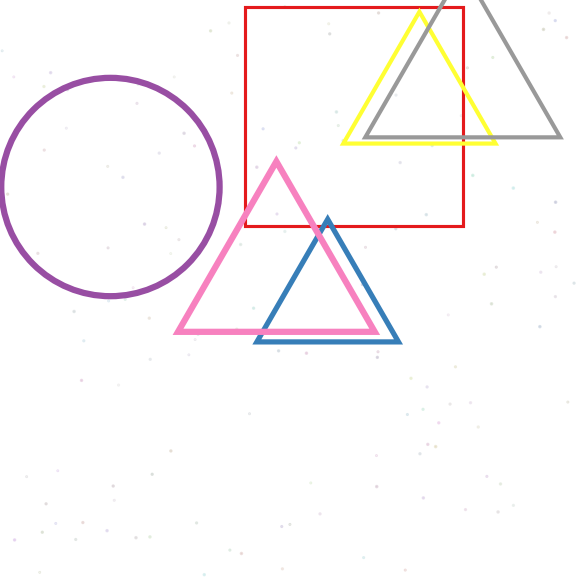[{"shape": "square", "thickness": 1.5, "radius": 0.95, "center": [0.613, 0.797]}, {"shape": "triangle", "thickness": 2.5, "radius": 0.71, "center": [0.567, 0.478]}, {"shape": "circle", "thickness": 3, "radius": 0.95, "center": [0.191, 0.675]}, {"shape": "triangle", "thickness": 2, "radius": 0.76, "center": [0.726, 0.827]}, {"shape": "triangle", "thickness": 3, "radius": 0.98, "center": [0.479, 0.523]}, {"shape": "triangle", "thickness": 2, "radius": 0.97, "center": [0.801, 0.859]}]